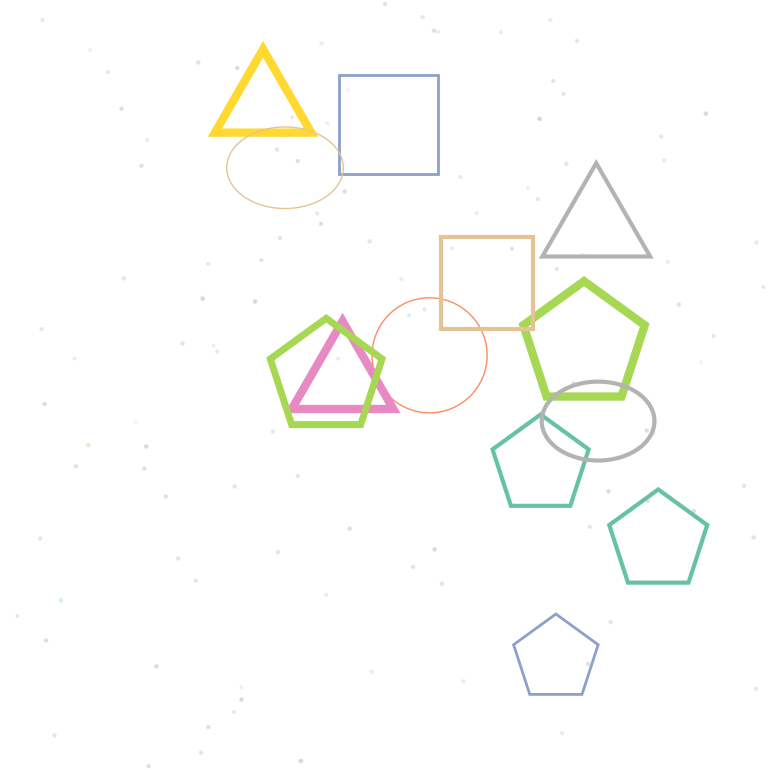[{"shape": "pentagon", "thickness": 1.5, "radius": 0.33, "center": [0.855, 0.297]}, {"shape": "pentagon", "thickness": 1.5, "radius": 0.33, "center": [0.702, 0.396]}, {"shape": "circle", "thickness": 0.5, "radius": 0.37, "center": [0.558, 0.539]}, {"shape": "square", "thickness": 1, "radius": 0.32, "center": [0.504, 0.839]}, {"shape": "pentagon", "thickness": 1, "radius": 0.29, "center": [0.722, 0.145]}, {"shape": "triangle", "thickness": 3, "radius": 0.38, "center": [0.445, 0.507]}, {"shape": "pentagon", "thickness": 2.5, "radius": 0.38, "center": [0.424, 0.51]}, {"shape": "pentagon", "thickness": 3, "radius": 0.41, "center": [0.758, 0.552]}, {"shape": "triangle", "thickness": 3, "radius": 0.36, "center": [0.342, 0.864]}, {"shape": "square", "thickness": 1.5, "radius": 0.3, "center": [0.633, 0.633]}, {"shape": "oval", "thickness": 0.5, "radius": 0.38, "center": [0.37, 0.782]}, {"shape": "triangle", "thickness": 1.5, "radius": 0.4, "center": [0.774, 0.707]}, {"shape": "oval", "thickness": 1.5, "radius": 0.37, "center": [0.777, 0.453]}]